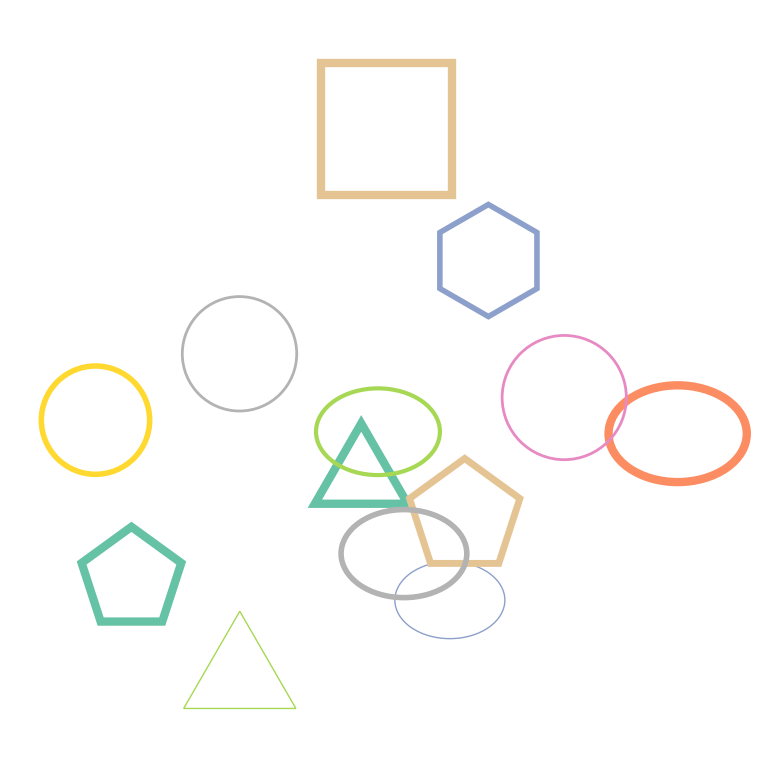[{"shape": "triangle", "thickness": 3, "radius": 0.35, "center": [0.469, 0.381]}, {"shape": "pentagon", "thickness": 3, "radius": 0.34, "center": [0.171, 0.248]}, {"shape": "oval", "thickness": 3, "radius": 0.45, "center": [0.88, 0.437]}, {"shape": "hexagon", "thickness": 2, "radius": 0.36, "center": [0.634, 0.662]}, {"shape": "oval", "thickness": 0.5, "radius": 0.36, "center": [0.584, 0.221]}, {"shape": "circle", "thickness": 1, "radius": 0.4, "center": [0.733, 0.484]}, {"shape": "triangle", "thickness": 0.5, "radius": 0.42, "center": [0.311, 0.122]}, {"shape": "oval", "thickness": 1.5, "radius": 0.4, "center": [0.491, 0.439]}, {"shape": "circle", "thickness": 2, "radius": 0.35, "center": [0.124, 0.454]}, {"shape": "pentagon", "thickness": 2.5, "radius": 0.38, "center": [0.603, 0.329]}, {"shape": "square", "thickness": 3, "radius": 0.43, "center": [0.502, 0.832]}, {"shape": "oval", "thickness": 2, "radius": 0.41, "center": [0.525, 0.281]}, {"shape": "circle", "thickness": 1, "radius": 0.37, "center": [0.311, 0.541]}]